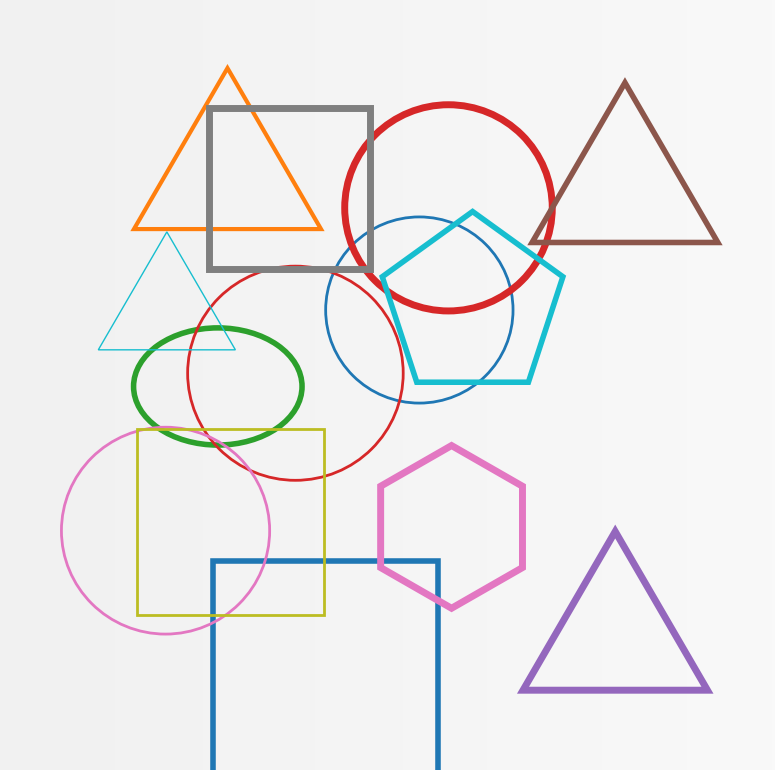[{"shape": "circle", "thickness": 1, "radius": 0.6, "center": [0.541, 0.597]}, {"shape": "square", "thickness": 2, "radius": 0.73, "center": [0.42, 0.125]}, {"shape": "triangle", "thickness": 1.5, "radius": 0.7, "center": [0.294, 0.772]}, {"shape": "oval", "thickness": 2, "radius": 0.54, "center": [0.281, 0.498]}, {"shape": "circle", "thickness": 2.5, "radius": 0.67, "center": [0.579, 0.73]}, {"shape": "circle", "thickness": 1, "radius": 0.7, "center": [0.381, 0.515]}, {"shape": "triangle", "thickness": 2.5, "radius": 0.69, "center": [0.794, 0.172]}, {"shape": "triangle", "thickness": 2, "radius": 0.69, "center": [0.806, 0.754]}, {"shape": "hexagon", "thickness": 2.5, "radius": 0.53, "center": [0.583, 0.316]}, {"shape": "circle", "thickness": 1, "radius": 0.67, "center": [0.214, 0.311]}, {"shape": "square", "thickness": 2.5, "radius": 0.52, "center": [0.373, 0.755]}, {"shape": "square", "thickness": 1, "radius": 0.6, "center": [0.298, 0.322]}, {"shape": "triangle", "thickness": 0.5, "radius": 0.51, "center": [0.215, 0.597]}, {"shape": "pentagon", "thickness": 2, "radius": 0.61, "center": [0.61, 0.603]}]